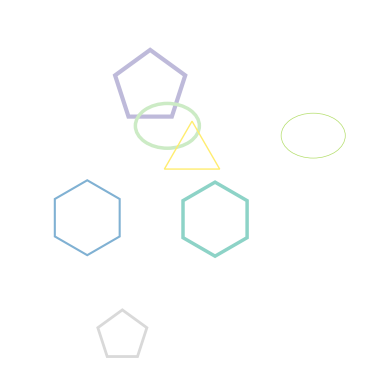[{"shape": "hexagon", "thickness": 2.5, "radius": 0.48, "center": [0.559, 0.431]}, {"shape": "pentagon", "thickness": 3, "radius": 0.48, "center": [0.39, 0.775]}, {"shape": "hexagon", "thickness": 1.5, "radius": 0.49, "center": [0.227, 0.434]}, {"shape": "oval", "thickness": 0.5, "radius": 0.42, "center": [0.814, 0.648]}, {"shape": "pentagon", "thickness": 2, "radius": 0.33, "center": [0.318, 0.128]}, {"shape": "oval", "thickness": 2.5, "radius": 0.42, "center": [0.435, 0.673]}, {"shape": "triangle", "thickness": 1, "radius": 0.41, "center": [0.499, 0.602]}]